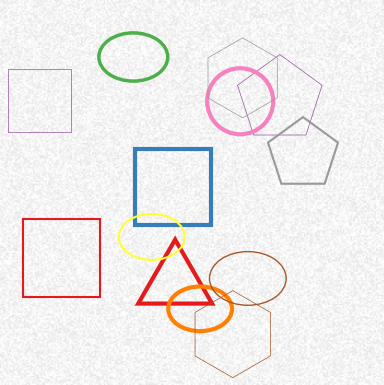[{"shape": "triangle", "thickness": 3, "radius": 0.55, "center": [0.455, 0.267]}, {"shape": "square", "thickness": 1.5, "radius": 0.5, "center": [0.159, 0.33]}, {"shape": "square", "thickness": 3, "radius": 0.49, "center": [0.45, 0.514]}, {"shape": "oval", "thickness": 2.5, "radius": 0.45, "center": [0.346, 0.852]}, {"shape": "square", "thickness": 0.5, "radius": 0.41, "center": [0.103, 0.738]}, {"shape": "pentagon", "thickness": 0.5, "radius": 0.58, "center": [0.727, 0.743]}, {"shape": "oval", "thickness": 3, "radius": 0.41, "center": [0.52, 0.198]}, {"shape": "oval", "thickness": 1.5, "radius": 0.43, "center": [0.394, 0.385]}, {"shape": "oval", "thickness": 1, "radius": 0.5, "center": [0.644, 0.277]}, {"shape": "hexagon", "thickness": 0.5, "radius": 0.57, "center": [0.605, 0.132]}, {"shape": "circle", "thickness": 3, "radius": 0.43, "center": [0.624, 0.737]}, {"shape": "pentagon", "thickness": 1.5, "radius": 0.48, "center": [0.787, 0.6]}, {"shape": "hexagon", "thickness": 0.5, "radius": 0.52, "center": [0.63, 0.798]}]